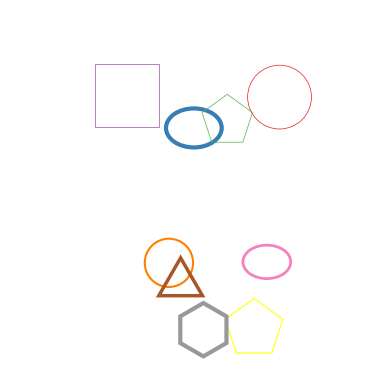[{"shape": "circle", "thickness": 0.5, "radius": 0.41, "center": [0.726, 0.748]}, {"shape": "oval", "thickness": 3, "radius": 0.36, "center": [0.504, 0.668]}, {"shape": "pentagon", "thickness": 0.5, "radius": 0.34, "center": [0.59, 0.686]}, {"shape": "square", "thickness": 0.5, "radius": 0.41, "center": [0.33, 0.753]}, {"shape": "circle", "thickness": 1.5, "radius": 0.31, "center": [0.439, 0.317]}, {"shape": "pentagon", "thickness": 1, "radius": 0.39, "center": [0.66, 0.146]}, {"shape": "triangle", "thickness": 2.5, "radius": 0.33, "center": [0.469, 0.265]}, {"shape": "oval", "thickness": 2, "radius": 0.31, "center": [0.693, 0.32]}, {"shape": "hexagon", "thickness": 3, "radius": 0.35, "center": [0.528, 0.144]}]